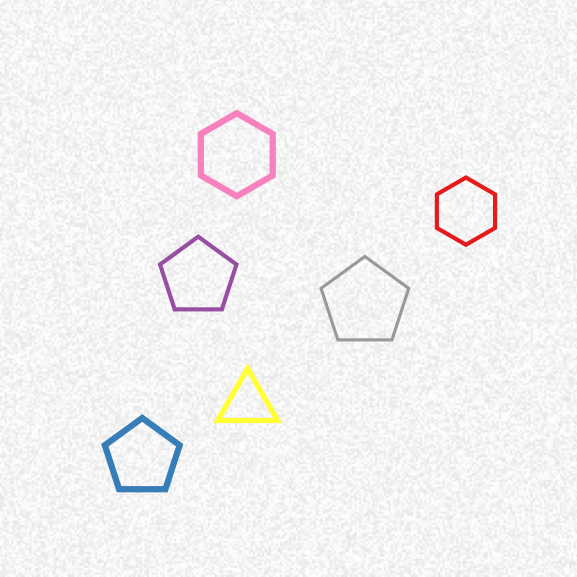[{"shape": "hexagon", "thickness": 2, "radius": 0.29, "center": [0.807, 0.634]}, {"shape": "pentagon", "thickness": 3, "radius": 0.34, "center": [0.246, 0.207]}, {"shape": "pentagon", "thickness": 2, "radius": 0.35, "center": [0.343, 0.52]}, {"shape": "triangle", "thickness": 2.5, "radius": 0.3, "center": [0.429, 0.301]}, {"shape": "hexagon", "thickness": 3, "radius": 0.36, "center": [0.41, 0.731]}, {"shape": "pentagon", "thickness": 1.5, "radius": 0.4, "center": [0.632, 0.475]}]